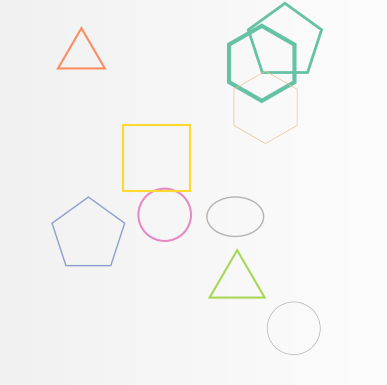[{"shape": "hexagon", "thickness": 3, "radius": 0.49, "center": [0.676, 0.835]}, {"shape": "pentagon", "thickness": 2, "radius": 0.5, "center": [0.735, 0.892]}, {"shape": "triangle", "thickness": 1.5, "radius": 0.35, "center": [0.21, 0.857]}, {"shape": "pentagon", "thickness": 1, "radius": 0.49, "center": [0.228, 0.39]}, {"shape": "circle", "thickness": 1.5, "radius": 0.34, "center": [0.425, 0.442]}, {"shape": "triangle", "thickness": 1.5, "radius": 0.41, "center": [0.612, 0.268]}, {"shape": "square", "thickness": 1.5, "radius": 0.43, "center": [0.405, 0.589]}, {"shape": "hexagon", "thickness": 0.5, "radius": 0.47, "center": [0.685, 0.721]}, {"shape": "oval", "thickness": 1, "radius": 0.37, "center": [0.607, 0.437]}, {"shape": "circle", "thickness": 0.5, "radius": 0.34, "center": [0.758, 0.147]}]